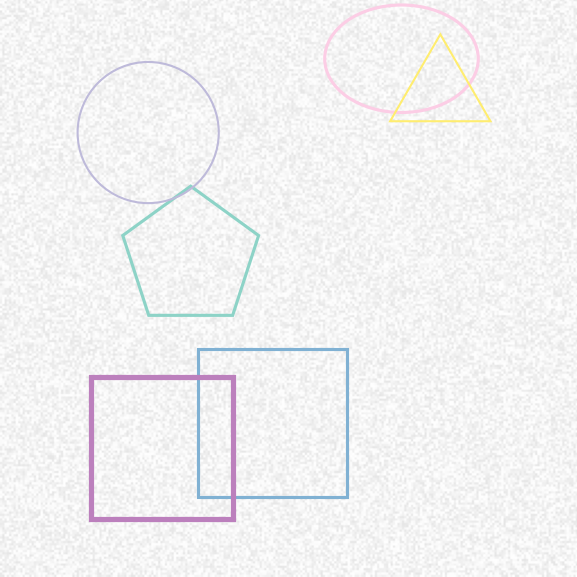[{"shape": "pentagon", "thickness": 1.5, "radius": 0.62, "center": [0.33, 0.553]}, {"shape": "circle", "thickness": 1, "radius": 0.61, "center": [0.257, 0.77]}, {"shape": "square", "thickness": 1.5, "radius": 0.64, "center": [0.472, 0.267]}, {"shape": "oval", "thickness": 1.5, "radius": 0.66, "center": [0.695, 0.897]}, {"shape": "square", "thickness": 2.5, "radius": 0.61, "center": [0.28, 0.224]}, {"shape": "triangle", "thickness": 1, "radius": 0.5, "center": [0.762, 0.839]}]